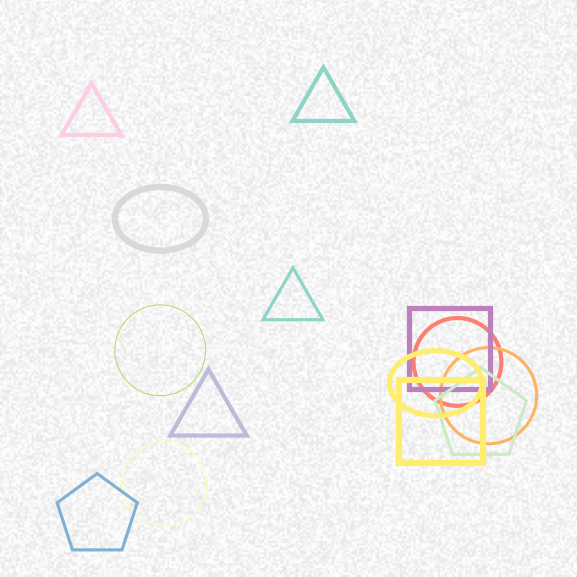[{"shape": "triangle", "thickness": 1.5, "radius": 0.3, "center": [0.507, 0.475]}, {"shape": "triangle", "thickness": 2, "radius": 0.31, "center": [0.56, 0.821]}, {"shape": "circle", "thickness": 0.5, "radius": 0.37, "center": [0.285, 0.161]}, {"shape": "triangle", "thickness": 2, "radius": 0.38, "center": [0.361, 0.283]}, {"shape": "circle", "thickness": 2, "radius": 0.38, "center": [0.792, 0.372]}, {"shape": "pentagon", "thickness": 1.5, "radius": 0.37, "center": [0.168, 0.106]}, {"shape": "circle", "thickness": 1.5, "radius": 0.42, "center": [0.846, 0.314]}, {"shape": "circle", "thickness": 0.5, "radius": 0.39, "center": [0.277, 0.393]}, {"shape": "triangle", "thickness": 2, "radius": 0.3, "center": [0.158, 0.795]}, {"shape": "oval", "thickness": 3, "radius": 0.39, "center": [0.278, 0.62]}, {"shape": "square", "thickness": 2.5, "radius": 0.35, "center": [0.778, 0.396]}, {"shape": "pentagon", "thickness": 1.5, "radius": 0.42, "center": [0.832, 0.28]}, {"shape": "square", "thickness": 3, "radius": 0.36, "center": [0.764, 0.27]}, {"shape": "oval", "thickness": 2.5, "radius": 0.4, "center": [0.755, 0.336]}]